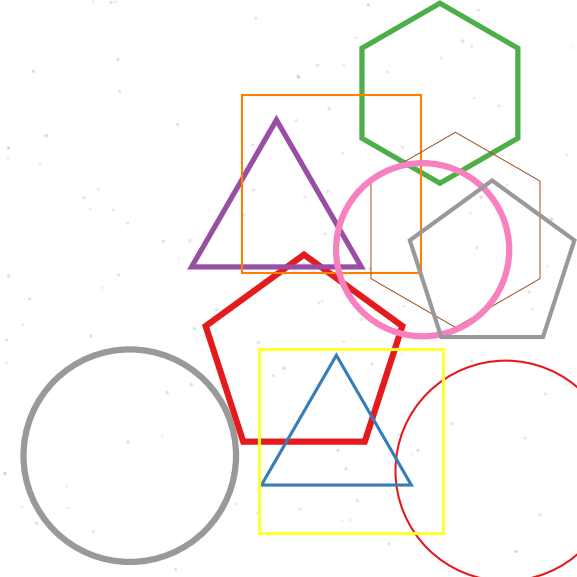[{"shape": "pentagon", "thickness": 3, "radius": 0.9, "center": [0.526, 0.379]}, {"shape": "circle", "thickness": 1, "radius": 0.95, "center": [0.876, 0.184]}, {"shape": "triangle", "thickness": 1.5, "radius": 0.75, "center": [0.582, 0.234]}, {"shape": "hexagon", "thickness": 2.5, "radius": 0.78, "center": [0.762, 0.838]}, {"shape": "triangle", "thickness": 2.5, "radius": 0.85, "center": [0.479, 0.622]}, {"shape": "square", "thickness": 1, "radius": 0.77, "center": [0.574, 0.681]}, {"shape": "square", "thickness": 1.5, "radius": 0.8, "center": [0.608, 0.235]}, {"shape": "hexagon", "thickness": 0.5, "radius": 0.84, "center": [0.789, 0.601]}, {"shape": "circle", "thickness": 3, "radius": 0.75, "center": [0.732, 0.567]}, {"shape": "circle", "thickness": 3, "radius": 0.92, "center": [0.225, 0.21]}, {"shape": "pentagon", "thickness": 2, "radius": 0.75, "center": [0.852, 0.537]}]